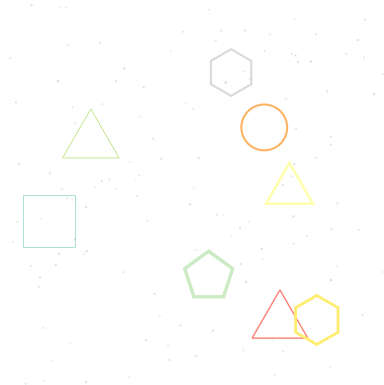[{"shape": "square", "thickness": 0.5, "radius": 0.34, "center": [0.127, 0.426]}, {"shape": "triangle", "thickness": 2, "radius": 0.35, "center": [0.752, 0.506]}, {"shape": "triangle", "thickness": 1, "radius": 0.42, "center": [0.727, 0.164]}, {"shape": "circle", "thickness": 1.5, "radius": 0.3, "center": [0.686, 0.669]}, {"shape": "triangle", "thickness": 0.5, "radius": 0.42, "center": [0.236, 0.632]}, {"shape": "hexagon", "thickness": 1.5, "radius": 0.3, "center": [0.6, 0.812]}, {"shape": "pentagon", "thickness": 2.5, "radius": 0.33, "center": [0.542, 0.282]}, {"shape": "hexagon", "thickness": 2, "radius": 0.32, "center": [0.823, 0.169]}]